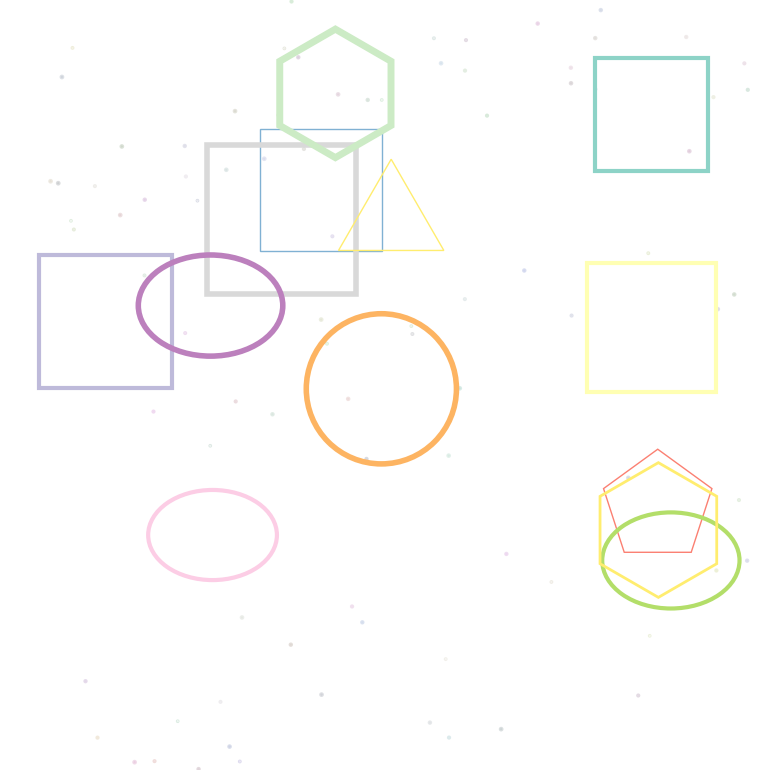[{"shape": "square", "thickness": 1.5, "radius": 0.37, "center": [0.847, 0.851]}, {"shape": "square", "thickness": 1.5, "radius": 0.42, "center": [0.846, 0.574]}, {"shape": "square", "thickness": 1.5, "radius": 0.43, "center": [0.137, 0.582]}, {"shape": "pentagon", "thickness": 0.5, "radius": 0.37, "center": [0.854, 0.343]}, {"shape": "square", "thickness": 0.5, "radius": 0.4, "center": [0.417, 0.754]}, {"shape": "circle", "thickness": 2, "radius": 0.49, "center": [0.495, 0.495]}, {"shape": "oval", "thickness": 1.5, "radius": 0.45, "center": [0.871, 0.272]}, {"shape": "oval", "thickness": 1.5, "radius": 0.42, "center": [0.276, 0.305]}, {"shape": "square", "thickness": 2, "radius": 0.48, "center": [0.365, 0.715]}, {"shape": "oval", "thickness": 2, "radius": 0.47, "center": [0.273, 0.603]}, {"shape": "hexagon", "thickness": 2.5, "radius": 0.42, "center": [0.436, 0.879]}, {"shape": "hexagon", "thickness": 1, "radius": 0.44, "center": [0.855, 0.312]}, {"shape": "triangle", "thickness": 0.5, "radius": 0.39, "center": [0.508, 0.714]}]